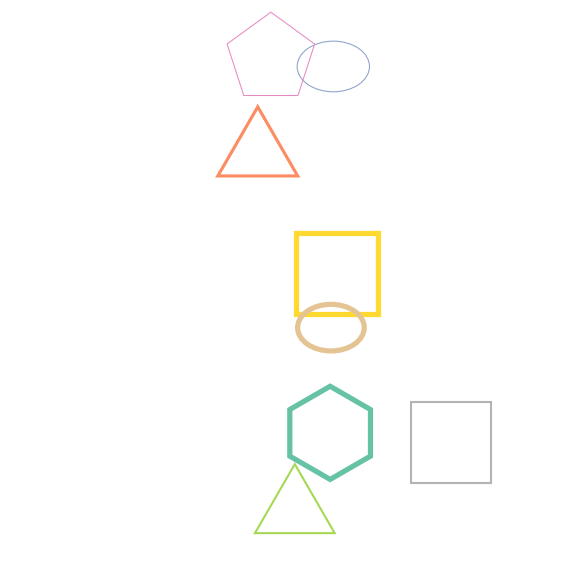[{"shape": "hexagon", "thickness": 2.5, "radius": 0.4, "center": [0.572, 0.25]}, {"shape": "triangle", "thickness": 1.5, "radius": 0.4, "center": [0.446, 0.734]}, {"shape": "oval", "thickness": 0.5, "radius": 0.31, "center": [0.577, 0.884]}, {"shape": "pentagon", "thickness": 0.5, "radius": 0.4, "center": [0.469, 0.898]}, {"shape": "triangle", "thickness": 1, "radius": 0.4, "center": [0.511, 0.116]}, {"shape": "square", "thickness": 2.5, "radius": 0.35, "center": [0.584, 0.526]}, {"shape": "oval", "thickness": 2.5, "radius": 0.29, "center": [0.573, 0.432]}, {"shape": "square", "thickness": 1, "radius": 0.35, "center": [0.781, 0.233]}]